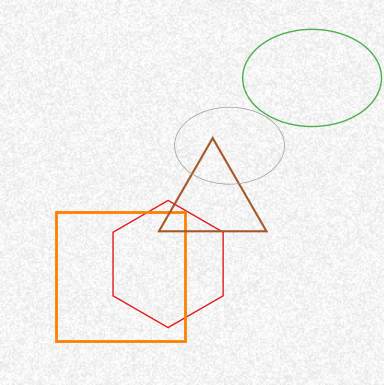[{"shape": "hexagon", "thickness": 1, "radius": 0.83, "center": [0.437, 0.314]}, {"shape": "oval", "thickness": 1, "radius": 0.9, "center": [0.811, 0.798]}, {"shape": "square", "thickness": 2, "radius": 0.84, "center": [0.314, 0.281]}, {"shape": "triangle", "thickness": 1.5, "radius": 0.81, "center": [0.552, 0.48]}, {"shape": "oval", "thickness": 0.5, "radius": 0.71, "center": [0.596, 0.622]}]